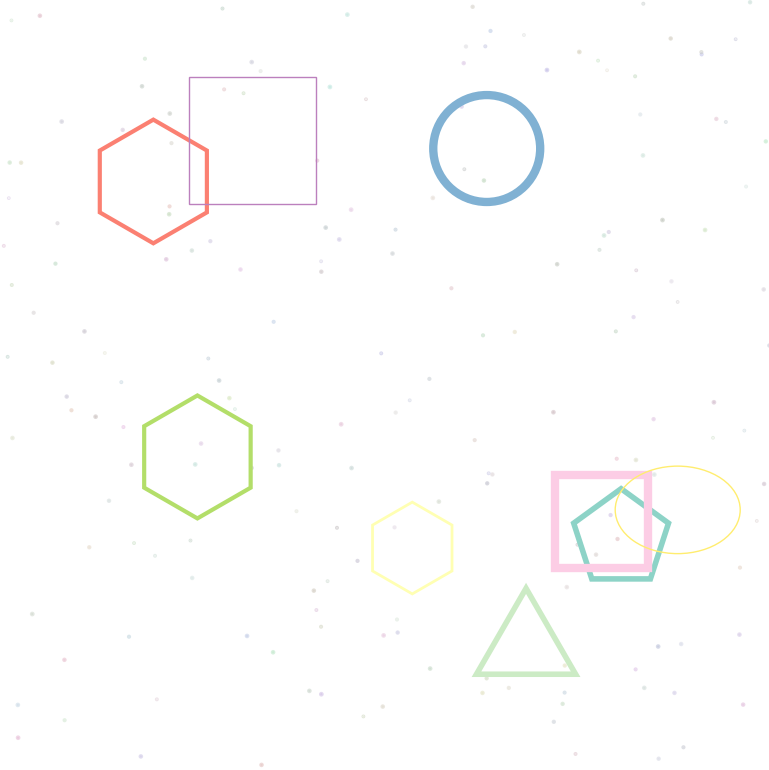[{"shape": "pentagon", "thickness": 2, "radius": 0.32, "center": [0.807, 0.301]}, {"shape": "hexagon", "thickness": 1, "radius": 0.3, "center": [0.535, 0.288]}, {"shape": "hexagon", "thickness": 1.5, "radius": 0.4, "center": [0.199, 0.764]}, {"shape": "circle", "thickness": 3, "radius": 0.35, "center": [0.632, 0.807]}, {"shape": "hexagon", "thickness": 1.5, "radius": 0.4, "center": [0.256, 0.407]}, {"shape": "square", "thickness": 3, "radius": 0.3, "center": [0.781, 0.323]}, {"shape": "square", "thickness": 0.5, "radius": 0.41, "center": [0.328, 0.817]}, {"shape": "triangle", "thickness": 2, "radius": 0.37, "center": [0.683, 0.162]}, {"shape": "oval", "thickness": 0.5, "radius": 0.41, "center": [0.88, 0.338]}]